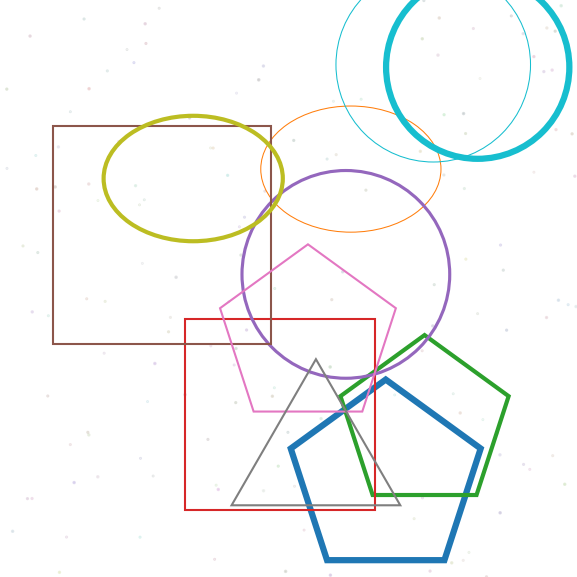[{"shape": "pentagon", "thickness": 3, "radius": 0.86, "center": [0.668, 0.169]}, {"shape": "oval", "thickness": 0.5, "radius": 0.78, "center": [0.608, 0.706]}, {"shape": "pentagon", "thickness": 2, "radius": 0.77, "center": [0.735, 0.266]}, {"shape": "square", "thickness": 1, "radius": 0.82, "center": [0.485, 0.282]}, {"shape": "circle", "thickness": 1.5, "radius": 0.9, "center": [0.599, 0.524]}, {"shape": "square", "thickness": 1, "radius": 0.94, "center": [0.281, 0.593]}, {"shape": "pentagon", "thickness": 1, "radius": 0.8, "center": [0.533, 0.416]}, {"shape": "triangle", "thickness": 1, "radius": 0.84, "center": [0.547, 0.209]}, {"shape": "oval", "thickness": 2, "radius": 0.78, "center": [0.335, 0.69]}, {"shape": "circle", "thickness": 3, "radius": 0.79, "center": [0.827, 0.883]}, {"shape": "circle", "thickness": 0.5, "radius": 0.84, "center": [0.75, 0.887]}]